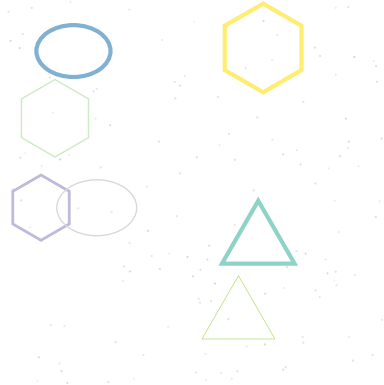[{"shape": "triangle", "thickness": 3, "radius": 0.54, "center": [0.671, 0.37]}, {"shape": "hexagon", "thickness": 2, "radius": 0.42, "center": [0.107, 0.461]}, {"shape": "oval", "thickness": 3, "radius": 0.48, "center": [0.191, 0.867]}, {"shape": "triangle", "thickness": 0.5, "radius": 0.55, "center": [0.619, 0.174]}, {"shape": "oval", "thickness": 1, "radius": 0.52, "center": [0.251, 0.46]}, {"shape": "hexagon", "thickness": 1, "radius": 0.5, "center": [0.143, 0.693]}, {"shape": "hexagon", "thickness": 3, "radius": 0.58, "center": [0.683, 0.875]}]